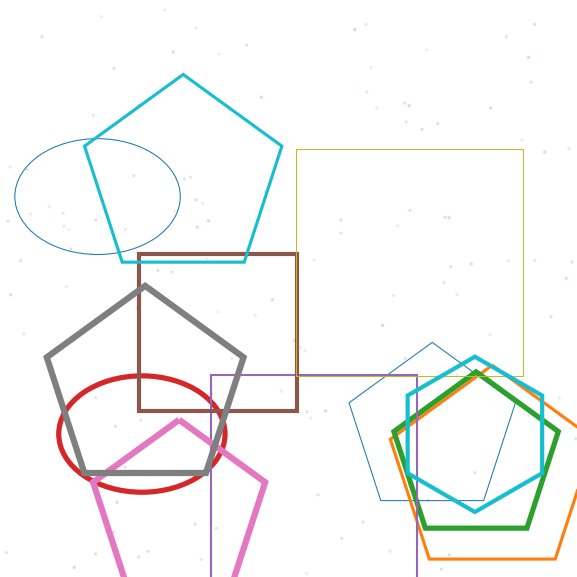[{"shape": "oval", "thickness": 0.5, "radius": 0.72, "center": [0.169, 0.659]}, {"shape": "pentagon", "thickness": 0.5, "radius": 0.76, "center": [0.748, 0.255]}, {"shape": "pentagon", "thickness": 1.5, "radius": 0.93, "center": [0.852, 0.181]}, {"shape": "pentagon", "thickness": 2.5, "radius": 0.75, "center": [0.824, 0.206]}, {"shape": "oval", "thickness": 2.5, "radius": 0.72, "center": [0.246, 0.248]}, {"shape": "square", "thickness": 1, "radius": 0.89, "center": [0.544, 0.172]}, {"shape": "square", "thickness": 2, "radius": 0.68, "center": [0.377, 0.423]}, {"shape": "pentagon", "thickness": 3, "radius": 0.78, "center": [0.31, 0.116]}, {"shape": "pentagon", "thickness": 3, "radius": 0.9, "center": [0.251, 0.325]}, {"shape": "square", "thickness": 0.5, "radius": 0.98, "center": [0.709, 0.544]}, {"shape": "pentagon", "thickness": 1.5, "radius": 0.9, "center": [0.317, 0.691]}, {"shape": "hexagon", "thickness": 2, "radius": 0.67, "center": [0.822, 0.247]}]